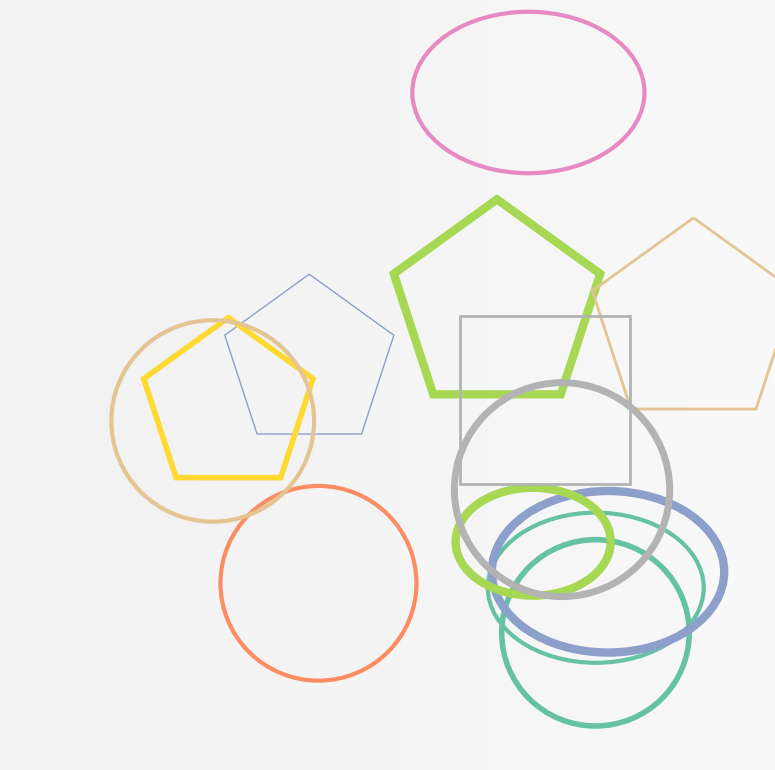[{"shape": "oval", "thickness": 1.5, "radius": 0.7, "center": [0.769, 0.237]}, {"shape": "circle", "thickness": 2, "radius": 0.6, "center": [0.768, 0.178]}, {"shape": "circle", "thickness": 1.5, "radius": 0.63, "center": [0.411, 0.242]}, {"shape": "oval", "thickness": 3, "radius": 0.75, "center": [0.785, 0.257]}, {"shape": "pentagon", "thickness": 0.5, "radius": 0.57, "center": [0.399, 0.529]}, {"shape": "oval", "thickness": 1.5, "radius": 0.75, "center": [0.682, 0.88]}, {"shape": "oval", "thickness": 3, "radius": 0.5, "center": [0.688, 0.296]}, {"shape": "pentagon", "thickness": 3, "radius": 0.7, "center": [0.641, 0.601]}, {"shape": "pentagon", "thickness": 2, "radius": 0.57, "center": [0.295, 0.473]}, {"shape": "circle", "thickness": 1.5, "radius": 0.65, "center": [0.274, 0.453]}, {"shape": "pentagon", "thickness": 1, "radius": 0.69, "center": [0.895, 0.58]}, {"shape": "square", "thickness": 1, "radius": 0.55, "center": [0.703, 0.48]}, {"shape": "circle", "thickness": 2.5, "radius": 0.69, "center": [0.725, 0.364]}]